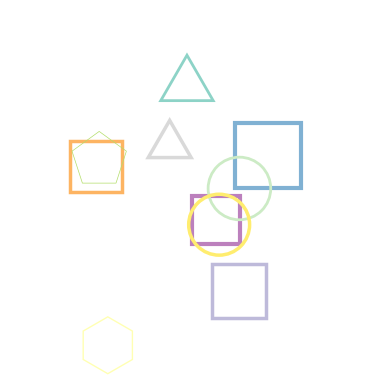[{"shape": "triangle", "thickness": 2, "radius": 0.39, "center": [0.486, 0.778]}, {"shape": "hexagon", "thickness": 1, "radius": 0.37, "center": [0.28, 0.103]}, {"shape": "square", "thickness": 2.5, "radius": 0.35, "center": [0.62, 0.244]}, {"shape": "square", "thickness": 3, "radius": 0.43, "center": [0.696, 0.596]}, {"shape": "square", "thickness": 2.5, "radius": 0.34, "center": [0.25, 0.567]}, {"shape": "pentagon", "thickness": 0.5, "radius": 0.37, "center": [0.258, 0.584]}, {"shape": "triangle", "thickness": 2.5, "radius": 0.32, "center": [0.441, 0.623]}, {"shape": "square", "thickness": 3, "radius": 0.31, "center": [0.561, 0.428]}, {"shape": "circle", "thickness": 2, "radius": 0.41, "center": [0.622, 0.51]}, {"shape": "circle", "thickness": 2.5, "radius": 0.4, "center": [0.569, 0.416]}]